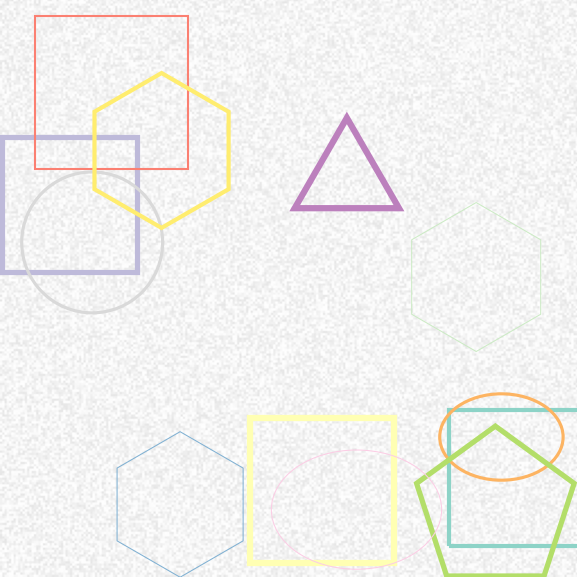[{"shape": "square", "thickness": 2, "radius": 0.59, "center": [0.895, 0.172]}, {"shape": "square", "thickness": 3, "radius": 0.63, "center": [0.558, 0.149]}, {"shape": "square", "thickness": 2.5, "radius": 0.58, "center": [0.121, 0.646]}, {"shape": "square", "thickness": 1, "radius": 0.66, "center": [0.193, 0.839]}, {"shape": "hexagon", "thickness": 0.5, "radius": 0.63, "center": [0.312, 0.126]}, {"shape": "oval", "thickness": 1.5, "radius": 0.53, "center": [0.868, 0.242]}, {"shape": "pentagon", "thickness": 2.5, "radius": 0.72, "center": [0.858, 0.118]}, {"shape": "oval", "thickness": 0.5, "radius": 0.74, "center": [0.617, 0.117]}, {"shape": "circle", "thickness": 1.5, "radius": 0.61, "center": [0.16, 0.579]}, {"shape": "triangle", "thickness": 3, "radius": 0.52, "center": [0.601, 0.691]}, {"shape": "hexagon", "thickness": 0.5, "radius": 0.64, "center": [0.825, 0.519]}, {"shape": "hexagon", "thickness": 2, "radius": 0.67, "center": [0.28, 0.739]}]